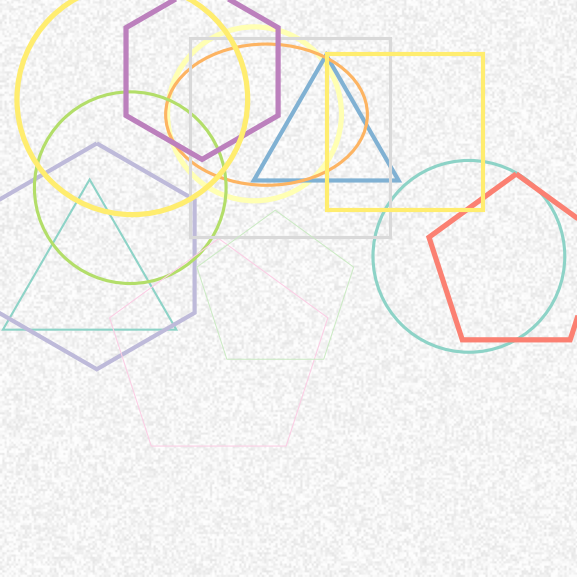[{"shape": "circle", "thickness": 1.5, "radius": 0.83, "center": [0.812, 0.555]}, {"shape": "triangle", "thickness": 1, "radius": 0.87, "center": [0.155, 0.515]}, {"shape": "circle", "thickness": 2.5, "radius": 0.75, "center": [0.441, 0.802]}, {"shape": "hexagon", "thickness": 2, "radius": 0.98, "center": [0.168, 0.555]}, {"shape": "pentagon", "thickness": 2.5, "radius": 0.79, "center": [0.894, 0.539]}, {"shape": "triangle", "thickness": 2, "radius": 0.72, "center": [0.565, 0.759]}, {"shape": "oval", "thickness": 1.5, "radius": 0.87, "center": [0.462, 0.801]}, {"shape": "circle", "thickness": 1.5, "radius": 0.83, "center": [0.226, 0.674]}, {"shape": "pentagon", "thickness": 0.5, "radius": 0.99, "center": [0.379, 0.387]}, {"shape": "square", "thickness": 1.5, "radius": 0.86, "center": [0.502, 0.761]}, {"shape": "hexagon", "thickness": 2.5, "radius": 0.76, "center": [0.35, 0.875]}, {"shape": "pentagon", "thickness": 0.5, "radius": 0.71, "center": [0.477, 0.493]}, {"shape": "circle", "thickness": 2.5, "radius": 1.0, "center": [0.229, 0.827]}, {"shape": "square", "thickness": 2, "radius": 0.67, "center": [0.701, 0.771]}]